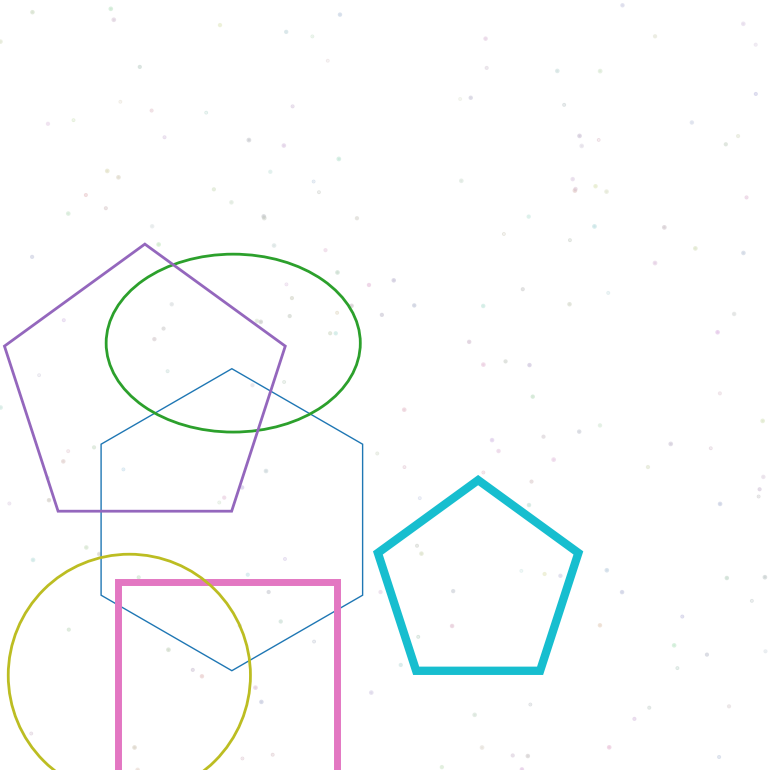[{"shape": "hexagon", "thickness": 0.5, "radius": 0.98, "center": [0.301, 0.325]}, {"shape": "oval", "thickness": 1, "radius": 0.83, "center": [0.303, 0.554]}, {"shape": "pentagon", "thickness": 1, "radius": 0.96, "center": [0.188, 0.491]}, {"shape": "square", "thickness": 2.5, "radius": 0.71, "center": [0.295, 0.103]}, {"shape": "circle", "thickness": 1, "radius": 0.79, "center": [0.168, 0.123]}, {"shape": "pentagon", "thickness": 3, "radius": 0.68, "center": [0.621, 0.24]}]